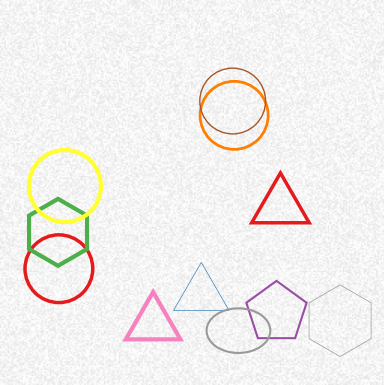[{"shape": "circle", "thickness": 2.5, "radius": 0.44, "center": [0.153, 0.302]}, {"shape": "triangle", "thickness": 2.5, "radius": 0.43, "center": [0.728, 0.465]}, {"shape": "triangle", "thickness": 0.5, "radius": 0.42, "center": [0.523, 0.235]}, {"shape": "hexagon", "thickness": 3, "radius": 0.43, "center": [0.151, 0.397]}, {"shape": "pentagon", "thickness": 1.5, "radius": 0.41, "center": [0.718, 0.188]}, {"shape": "circle", "thickness": 2, "radius": 0.44, "center": [0.608, 0.7]}, {"shape": "circle", "thickness": 3, "radius": 0.47, "center": [0.169, 0.517]}, {"shape": "circle", "thickness": 1, "radius": 0.43, "center": [0.604, 0.738]}, {"shape": "triangle", "thickness": 3, "radius": 0.41, "center": [0.398, 0.16]}, {"shape": "oval", "thickness": 1.5, "radius": 0.41, "center": [0.619, 0.141]}, {"shape": "hexagon", "thickness": 0.5, "radius": 0.47, "center": [0.883, 0.167]}]